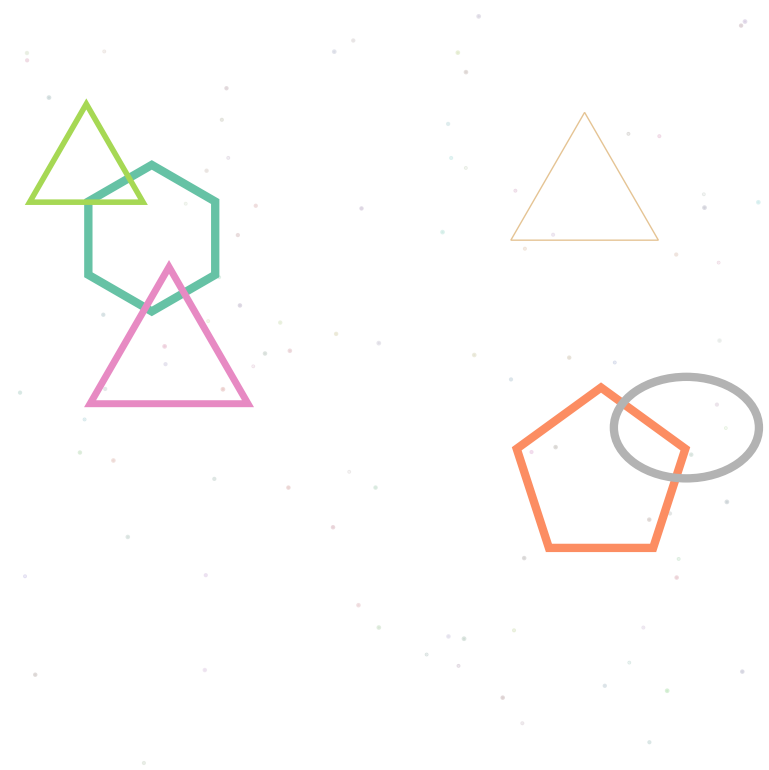[{"shape": "hexagon", "thickness": 3, "radius": 0.48, "center": [0.197, 0.691]}, {"shape": "pentagon", "thickness": 3, "radius": 0.58, "center": [0.781, 0.382]}, {"shape": "triangle", "thickness": 2.5, "radius": 0.59, "center": [0.22, 0.535]}, {"shape": "triangle", "thickness": 2, "radius": 0.43, "center": [0.112, 0.78]}, {"shape": "triangle", "thickness": 0.5, "radius": 0.55, "center": [0.759, 0.743]}, {"shape": "oval", "thickness": 3, "radius": 0.47, "center": [0.891, 0.445]}]